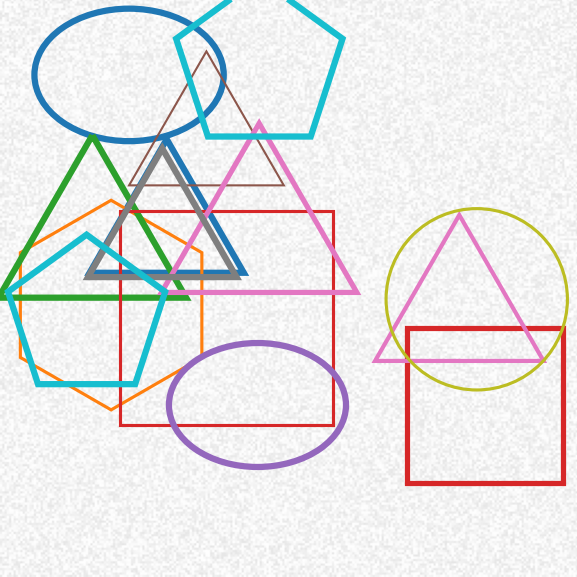[{"shape": "oval", "thickness": 3, "radius": 0.82, "center": [0.224, 0.869]}, {"shape": "triangle", "thickness": 3, "radius": 0.77, "center": [0.289, 0.604]}, {"shape": "hexagon", "thickness": 1.5, "radius": 0.91, "center": [0.192, 0.471]}, {"shape": "triangle", "thickness": 3, "radius": 0.94, "center": [0.16, 0.577]}, {"shape": "square", "thickness": 1.5, "radius": 0.93, "center": [0.392, 0.449]}, {"shape": "square", "thickness": 2.5, "radius": 0.67, "center": [0.84, 0.297]}, {"shape": "oval", "thickness": 3, "radius": 0.77, "center": [0.446, 0.298]}, {"shape": "triangle", "thickness": 1, "radius": 0.77, "center": [0.357, 0.756]}, {"shape": "triangle", "thickness": 2, "radius": 0.84, "center": [0.795, 0.458]}, {"shape": "triangle", "thickness": 2.5, "radius": 0.98, "center": [0.449, 0.59]}, {"shape": "triangle", "thickness": 3, "radius": 0.74, "center": [0.281, 0.594]}, {"shape": "circle", "thickness": 1.5, "radius": 0.79, "center": [0.826, 0.481]}, {"shape": "pentagon", "thickness": 3, "radius": 0.72, "center": [0.15, 0.45]}, {"shape": "pentagon", "thickness": 3, "radius": 0.76, "center": [0.449, 0.885]}]